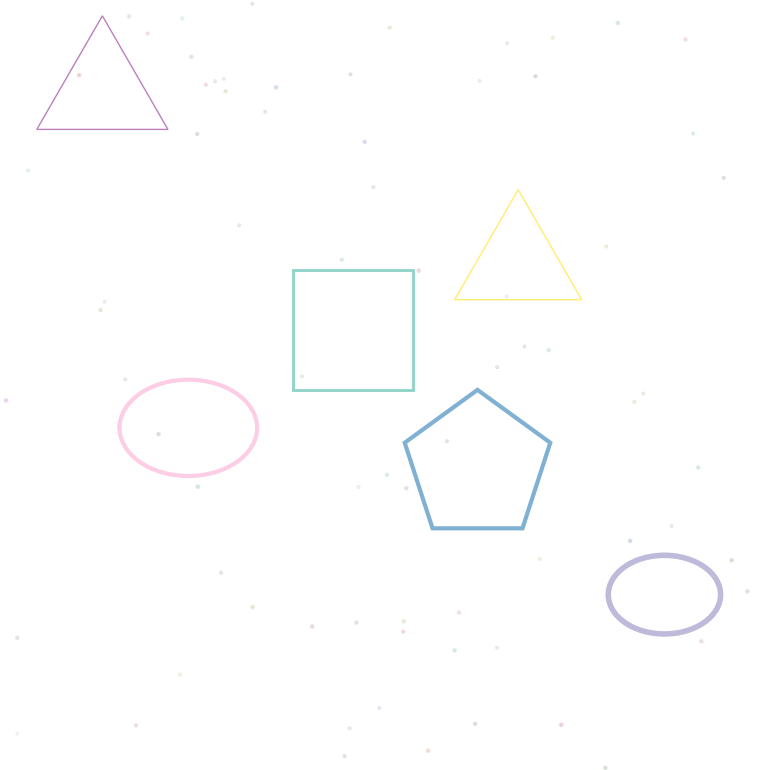[{"shape": "square", "thickness": 1, "radius": 0.39, "center": [0.459, 0.572]}, {"shape": "oval", "thickness": 2, "radius": 0.36, "center": [0.863, 0.228]}, {"shape": "pentagon", "thickness": 1.5, "radius": 0.5, "center": [0.62, 0.394]}, {"shape": "oval", "thickness": 1.5, "radius": 0.45, "center": [0.245, 0.444]}, {"shape": "triangle", "thickness": 0.5, "radius": 0.49, "center": [0.133, 0.881]}, {"shape": "triangle", "thickness": 0.5, "radius": 0.48, "center": [0.673, 0.658]}]